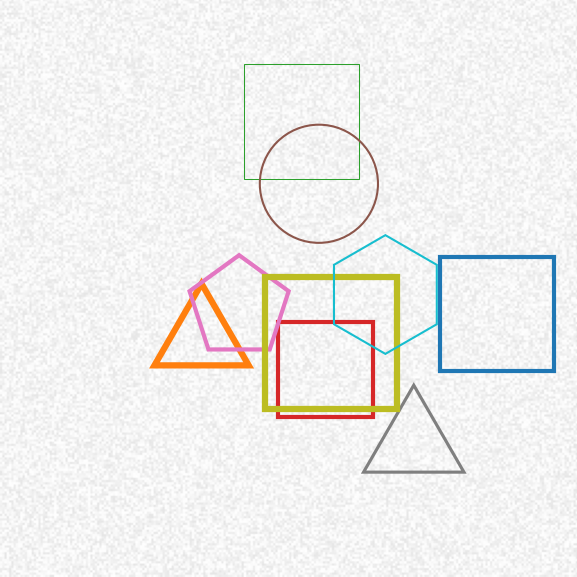[{"shape": "square", "thickness": 2, "radius": 0.49, "center": [0.861, 0.455]}, {"shape": "triangle", "thickness": 3, "radius": 0.47, "center": [0.349, 0.414]}, {"shape": "square", "thickness": 0.5, "radius": 0.5, "center": [0.522, 0.789]}, {"shape": "square", "thickness": 2, "radius": 0.41, "center": [0.564, 0.36]}, {"shape": "circle", "thickness": 1, "radius": 0.51, "center": [0.552, 0.681]}, {"shape": "pentagon", "thickness": 2, "radius": 0.45, "center": [0.414, 0.467]}, {"shape": "triangle", "thickness": 1.5, "radius": 0.5, "center": [0.716, 0.232]}, {"shape": "square", "thickness": 3, "radius": 0.57, "center": [0.573, 0.405]}, {"shape": "hexagon", "thickness": 1, "radius": 0.51, "center": [0.667, 0.489]}]